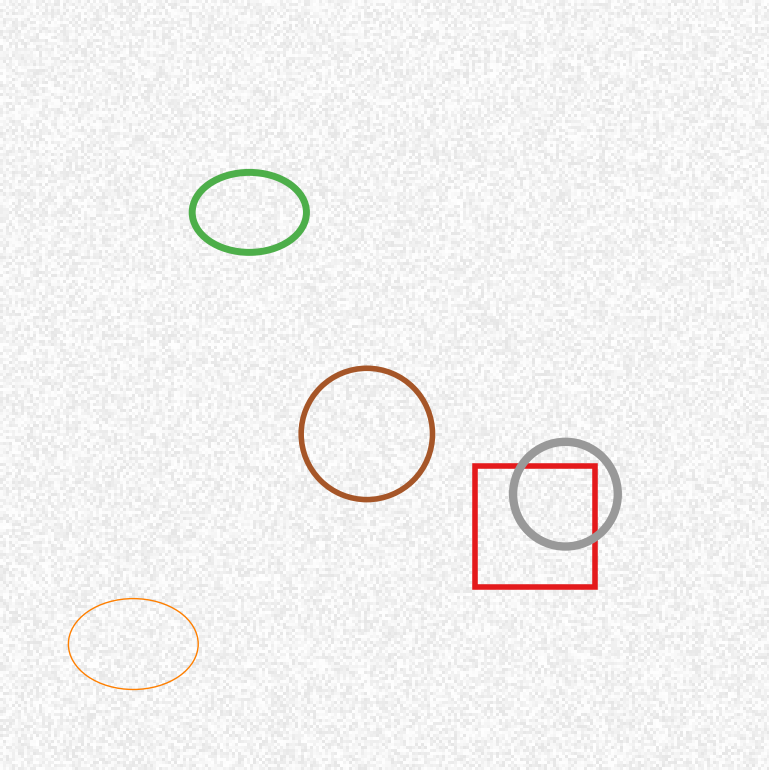[{"shape": "square", "thickness": 2, "radius": 0.39, "center": [0.695, 0.316]}, {"shape": "oval", "thickness": 2.5, "radius": 0.37, "center": [0.324, 0.724]}, {"shape": "oval", "thickness": 0.5, "radius": 0.42, "center": [0.173, 0.164]}, {"shape": "circle", "thickness": 2, "radius": 0.43, "center": [0.476, 0.436]}, {"shape": "circle", "thickness": 3, "radius": 0.34, "center": [0.734, 0.358]}]